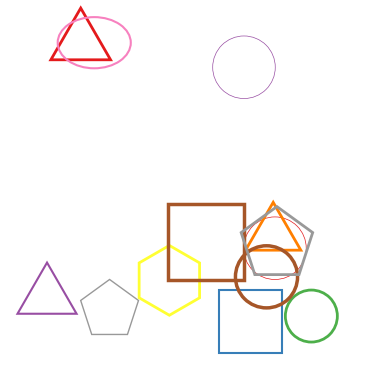[{"shape": "triangle", "thickness": 2, "radius": 0.45, "center": [0.21, 0.889]}, {"shape": "circle", "thickness": 0.5, "radius": 0.41, "center": [0.714, 0.355]}, {"shape": "square", "thickness": 1.5, "radius": 0.41, "center": [0.651, 0.166]}, {"shape": "circle", "thickness": 2, "radius": 0.34, "center": [0.809, 0.179]}, {"shape": "triangle", "thickness": 1.5, "radius": 0.44, "center": [0.122, 0.229]}, {"shape": "circle", "thickness": 0.5, "radius": 0.41, "center": [0.634, 0.825]}, {"shape": "triangle", "thickness": 2, "radius": 0.41, "center": [0.71, 0.392]}, {"shape": "hexagon", "thickness": 2, "radius": 0.45, "center": [0.44, 0.272]}, {"shape": "square", "thickness": 2.5, "radius": 0.49, "center": [0.536, 0.371]}, {"shape": "circle", "thickness": 2.5, "radius": 0.4, "center": [0.692, 0.281]}, {"shape": "oval", "thickness": 1.5, "radius": 0.47, "center": [0.245, 0.889]}, {"shape": "pentagon", "thickness": 1, "radius": 0.39, "center": [0.285, 0.195]}, {"shape": "pentagon", "thickness": 2, "radius": 0.49, "center": [0.719, 0.366]}]